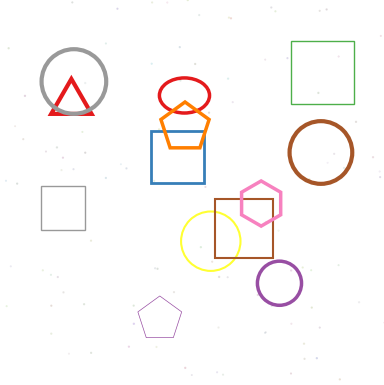[{"shape": "oval", "thickness": 2.5, "radius": 0.33, "center": [0.479, 0.752]}, {"shape": "triangle", "thickness": 3, "radius": 0.3, "center": [0.185, 0.734]}, {"shape": "square", "thickness": 2, "radius": 0.34, "center": [0.461, 0.592]}, {"shape": "square", "thickness": 1, "radius": 0.42, "center": [0.838, 0.812]}, {"shape": "pentagon", "thickness": 0.5, "radius": 0.3, "center": [0.415, 0.171]}, {"shape": "circle", "thickness": 2.5, "radius": 0.29, "center": [0.726, 0.264]}, {"shape": "pentagon", "thickness": 2.5, "radius": 0.33, "center": [0.481, 0.669]}, {"shape": "circle", "thickness": 1.5, "radius": 0.39, "center": [0.548, 0.374]}, {"shape": "square", "thickness": 1.5, "radius": 0.38, "center": [0.634, 0.406]}, {"shape": "circle", "thickness": 3, "radius": 0.41, "center": [0.834, 0.604]}, {"shape": "hexagon", "thickness": 2.5, "radius": 0.29, "center": [0.678, 0.471]}, {"shape": "square", "thickness": 1, "radius": 0.29, "center": [0.164, 0.46]}, {"shape": "circle", "thickness": 3, "radius": 0.42, "center": [0.192, 0.788]}]